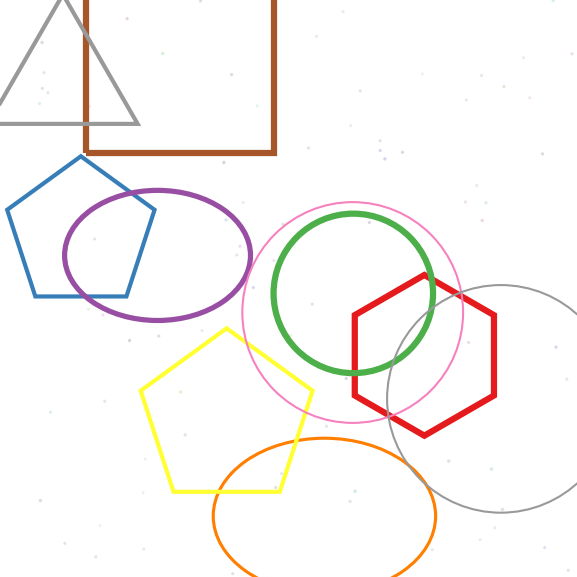[{"shape": "hexagon", "thickness": 3, "radius": 0.7, "center": [0.735, 0.384]}, {"shape": "pentagon", "thickness": 2, "radius": 0.67, "center": [0.14, 0.594]}, {"shape": "circle", "thickness": 3, "radius": 0.69, "center": [0.612, 0.491]}, {"shape": "oval", "thickness": 2.5, "radius": 0.8, "center": [0.273, 0.557]}, {"shape": "oval", "thickness": 1.5, "radius": 0.96, "center": [0.562, 0.106]}, {"shape": "pentagon", "thickness": 2, "radius": 0.78, "center": [0.392, 0.274]}, {"shape": "square", "thickness": 3, "radius": 0.81, "center": [0.312, 0.897]}, {"shape": "circle", "thickness": 1, "radius": 0.96, "center": [0.611, 0.458]}, {"shape": "circle", "thickness": 1, "radius": 0.99, "center": [0.867, 0.308]}, {"shape": "triangle", "thickness": 2, "radius": 0.75, "center": [0.109, 0.859]}]